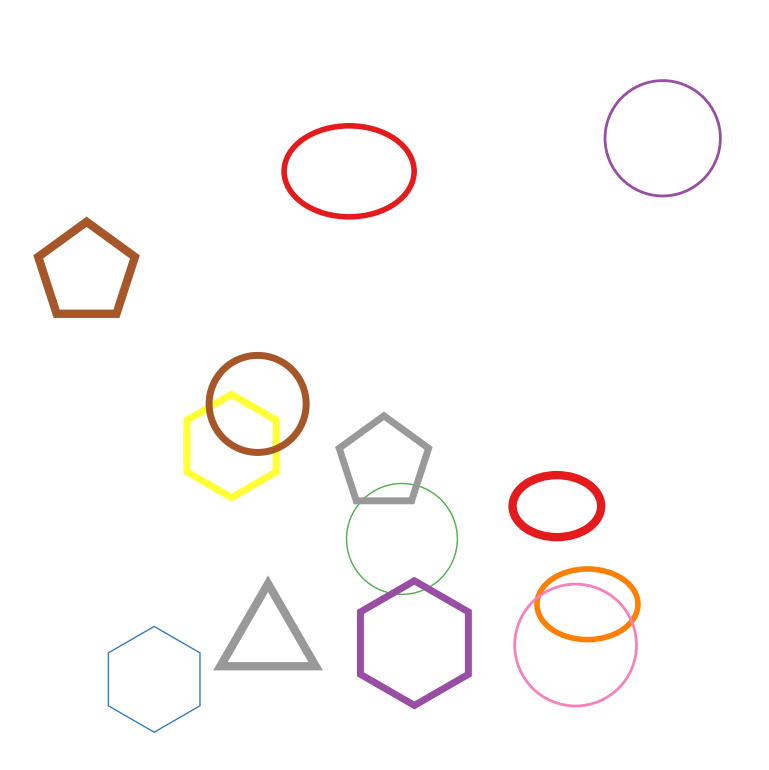[{"shape": "oval", "thickness": 2, "radius": 0.42, "center": [0.453, 0.778]}, {"shape": "oval", "thickness": 3, "radius": 0.29, "center": [0.723, 0.343]}, {"shape": "hexagon", "thickness": 0.5, "radius": 0.34, "center": [0.2, 0.118]}, {"shape": "circle", "thickness": 0.5, "radius": 0.36, "center": [0.522, 0.3]}, {"shape": "circle", "thickness": 1, "radius": 0.37, "center": [0.861, 0.82]}, {"shape": "hexagon", "thickness": 2.5, "radius": 0.4, "center": [0.538, 0.165]}, {"shape": "oval", "thickness": 2, "radius": 0.33, "center": [0.763, 0.215]}, {"shape": "hexagon", "thickness": 2.5, "radius": 0.34, "center": [0.301, 0.421]}, {"shape": "pentagon", "thickness": 3, "radius": 0.33, "center": [0.112, 0.646]}, {"shape": "circle", "thickness": 2.5, "radius": 0.32, "center": [0.335, 0.475]}, {"shape": "circle", "thickness": 1, "radius": 0.4, "center": [0.748, 0.162]}, {"shape": "pentagon", "thickness": 2.5, "radius": 0.31, "center": [0.499, 0.399]}, {"shape": "triangle", "thickness": 3, "radius": 0.36, "center": [0.348, 0.17]}]